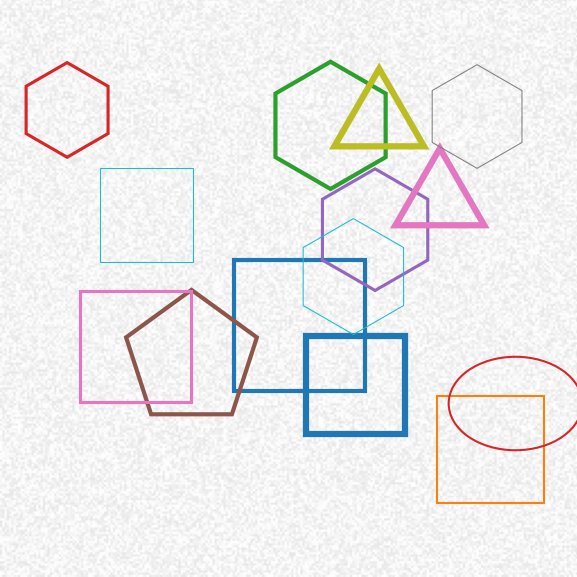[{"shape": "square", "thickness": 2, "radius": 0.57, "center": [0.518, 0.435]}, {"shape": "square", "thickness": 3, "radius": 0.43, "center": [0.615, 0.333]}, {"shape": "square", "thickness": 1, "radius": 0.46, "center": [0.849, 0.221]}, {"shape": "hexagon", "thickness": 2, "radius": 0.55, "center": [0.572, 0.782]}, {"shape": "hexagon", "thickness": 1.5, "radius": 0.41, "center": [0.116, 0.809]}, {"shape": "oval", "thickness": 1, "radius": 0.58, "center": [0.893, 0.3]}, {"shape": "hexagon", "thickness": 1.5, "radius": 0.53, "center": [0.65, 0.601]}, {"shape": "pentagon", "thickness": 2, "radius": 0.6, "center": [0.332, 0.378]}, {"shape": "triangle", "thickness": 3, "radius": 0.44, "center": [0.762, 0.653]}, {"shape": "square", "thickness": 1.5, "radius": 0.48, "center": [0.234, 0.4]}, {"shape": "hexagon", "thickness": 0.5, "radius": 0.45, "center": [0.826, 0.797]}, {"shape": "triangle", "thickness": 3, "radius": 0.45, "center": [0.657, 0.791]}, {"shape": "hexagon", "thickness": 0.5, "radius": 0.5, "center": [0.612, 0.52]}, {"shape": "square", "thickness": 0.5, "radius": 0.4, "center": [0.254, 0.627]}]